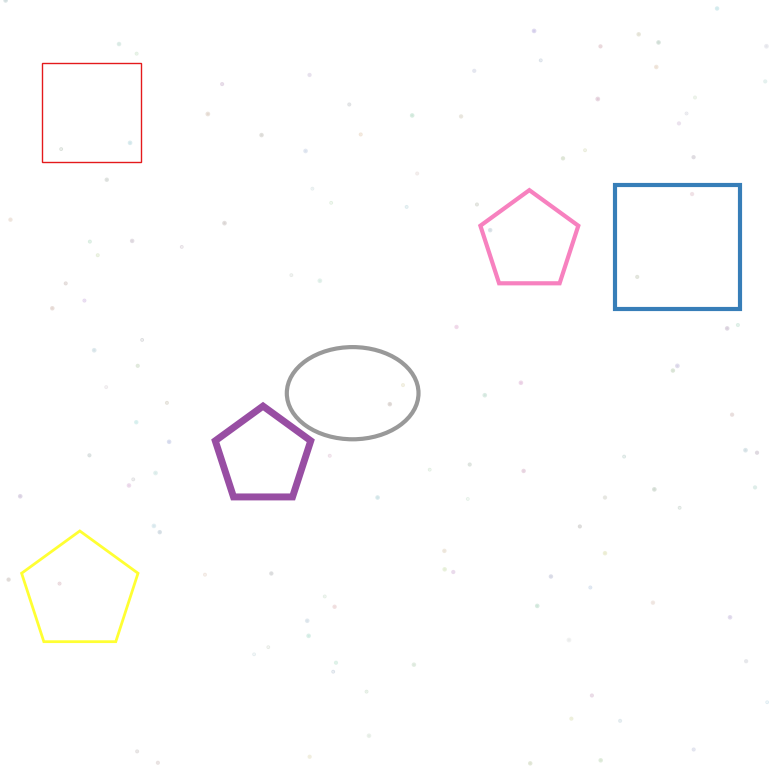[{"shape": "square", "thickness": 0.5, "radius": 0.32, "center": [0.119, 0.854]}, {"shape": "square", "thickness": 1.5, "radius": 0.4, "center": [0.88, 0.679]}, {"shape": "pentagon", "thickness": 2.5, "radius": 0.33, "center": [0.342, 0.407]}, {"shape": "pentagon", "thickness": 1, "radius": 0.4, "center": [0.104, 0.231]}, {"shape": "pentagon", "thickness": 1.5, "radius": 0.33, "center": [0.687, 0.686]}, {"shape": "oval", "thickness": 1.5, "radius": 0.43, "center": [0.458, 0.489]}]